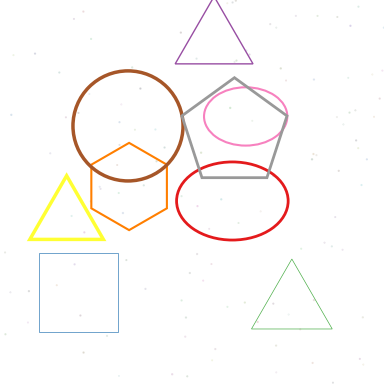[{"shape": "oval", "thickness": 2, "radius": 0.72, "center": [0.604, 0.478]}, {"shape": "square", "thickness": 0.5, "radius": 0.51, "center": [0.203, 0.241]}, {"shape": "triangle", "thickness": 0.5, "radius": 0.61, "center": [0.758, 0.206]}, {"shape": "triangle", "thickness": 1, "radius": 0.58, "center": [0.556, 0.892]}, {"shape": "hexagon", "thickness": 1.5, "radius": 0.57, "center": [0.335, 0.516]}, {"shape": "triangle", "thickness": 2.5, "radius": 0.55, "center": [0.173, 0.433]}, {"shape": "circle", "thickness": 2.5, "radius": 0.71, "center": [0.332, 0.673]}, {"shape": "oval", "thickness": 1.5, "radius": 0.54, "center": [0.638, 0.698]}, {"shape": "pentagon", "thickness": 2, "radius": 0.72, "center": [0.609, 0.655]}]